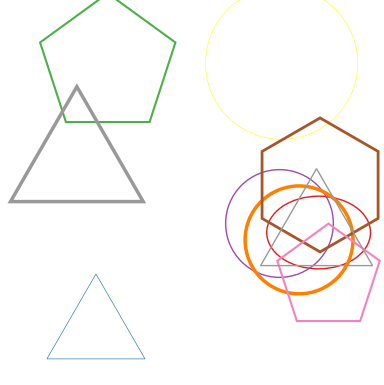[{"shape": "oval", "thickness": 1, "radius": 0.67, "center": [0.828, 0.396]}, {"shape": "triangle", "thickness": 0.5, "radius": 0.74, "center": [0.249, 0.141]}, {"shape": "pentagon", "thickness": 1.5, "radius": 0.92, "center": [0.28, 0.833]}, {"shape": "circle", "thickness": 1, "radius": 0.7, "center": [0.726, 0.42]}, {"shape": "circle", "thickness": 2.5, "radius": 0.7, "center": [0.777, 0.377]}, {"shape": "circle", "thickness": 0.5, "radius": 0.99, "center": [0.732, 0.836]}, {"shape": "hexagon", "thickness": 2, "radius": 0.87, "center": [0.831, 0.52]}, {"shape": "pentagon", "thickness": 1.5, "radius": 0.7, "center": [0.853, 0.279]}, {"shape": "triangle", "thickness": 2.5, "radius": 0.99, "center": [0.2, 0.576]}, {"shape": "triangle", "thickness": 1, "radius": 0.84, "center": [0.822, 0.394]}]